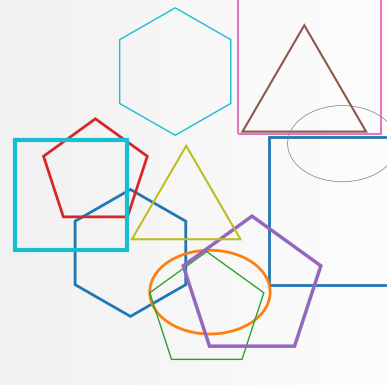[{"shape": "hexagon", "thickness": 2, "radius": 0.82, "center": [0.337, 0.343]}, {"shape": "square", "thickness": 2, "radius": 0.96, "center": [0.885, 0.451]}, {"shape": "oval", "thickness": 2, "radius": 0.78, "center": [0.542, 0.241]}, {"shape": "pentagon", "thickness": 1, "radius": 0.77, "center": [0.534, 0.192]}, {"shape": "pentagon", "thickness": 2, "radius": 0.7, "center": [0.246, 0.551]}, {"shape": "pentagon", "thickness": 2.5, "radius": 0.93, "center": [0.65, 0.252]}, {"shape": "triangle", "thickness": 1.5, "radius": 0.92, "center": [0.785, 0.75]}, {"shape": "square", "thickness": 1.5, "radius": 0.92, "center": [0.799, 0.835]}, {"shape": "oval", "thickness": 0.5, "radius": 0.71, "center": [0.884, 0.627]}, {"shape": "triangle", "thickness": 1.5, "radius": 0.81, "center": [0.481, 0.46]}, {"shape": "square", "thickness": 3, "radius": 0.72, "center": [0.183, 0.494]}, {"shape": "hexagon", "thickness": 1, "radius": 0.83, "center": [0.452, 0.814]}]